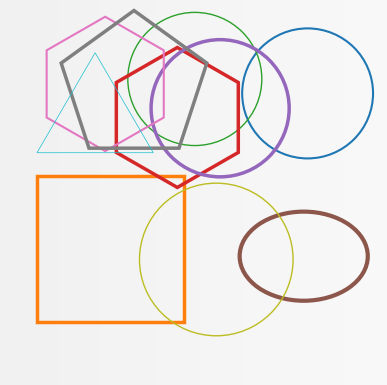[{"shape": "circle", "thickness": 1.5, "radius": 0.84, "center": [0.794, 0.757]}, {"shape": "square", "thickness": 2.5, "radius": 0.95, "center": [0.286, 0.353]}, {"shape": "circle", "thickness": 1, "radius": 0.86, "center": [0.503, 0.795]}, {"shape": "hexagon", "thickness": 2.5, "radius": 0.91, "center": [0.458, 0.695]}, {"shape": "circle", "thickness": 2.5, "radius": 0.89, "center": [0.568, 0.719]}, {"shape": "oval", "thickness": 3, "radius": 0.83, "center": [0.784, 0.335]}, {"shape": "hexagon", "thickness": 1.5, "radius": 0.87, "center": [0.271, 0.782]}, {"shape": "pentagon", "thickness": 2.5, "radius": 0.99, "center": [0.346, 0.775]}, {"shape": "circle", "thickness": 1, "radius": 0.99, "center": [0.558, 0.326]}, {"shape": "triangle", "thickness": 0.5, "radius": 0.87, "center": [0.245, 0.69]}]